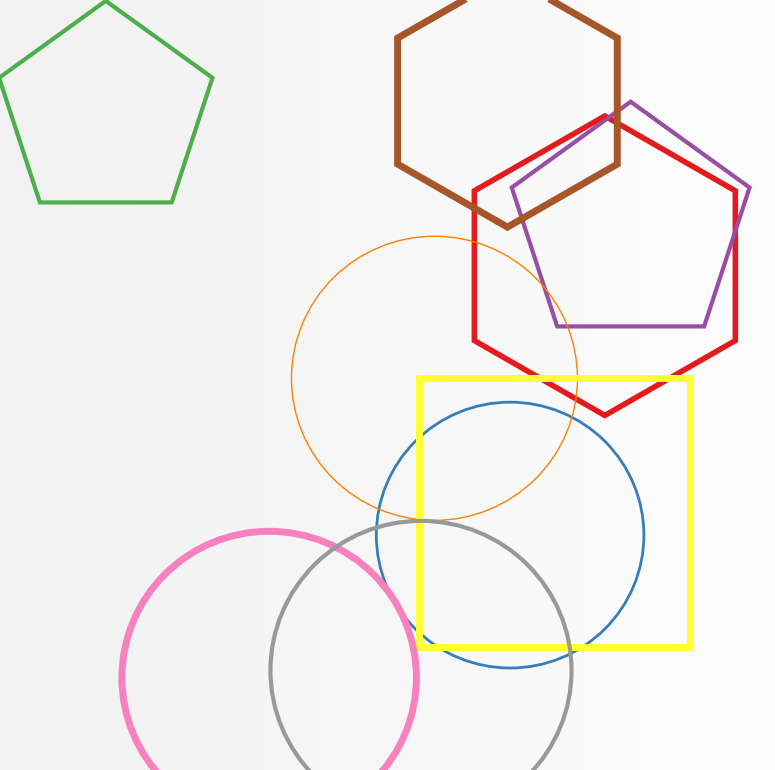[{"shape": "hexagon", "thickness": 2, "radius": 0.97, "center": [0.78, 0.655]}, {"shape": "circle", "thickness": 1, "radius": 0.86, "center": [0.658, 0.305]}, {"shape": "pentagon", "thickness": 1.5, "radius": 0.72, "center": [0.137, 0.854]}, {"shape": "pentagon", "thickness": 1.5, "radius": 0.81, "center": [0.814, 0.707]}, {"shape": "circle", "thickness": 0.5, "radius": 0.92, "center": [0.561, 0.509]}, {"shape": "square", "thickness": 2.5, "radius": 0.87, "center": [0.716, 0.335]}, {"shape": "hexagon", "thickness": 2.5, "radius": 0.82, "center": [0.655, 0.869]}, {"shape": "circle", "thickness": 2.5, "radius": 0.95, "center": [0.347, 0.12]}, {"shape": "circle", "thickness": 1.5, "radius": 0.97, "center": [0.543, 0.129]}]